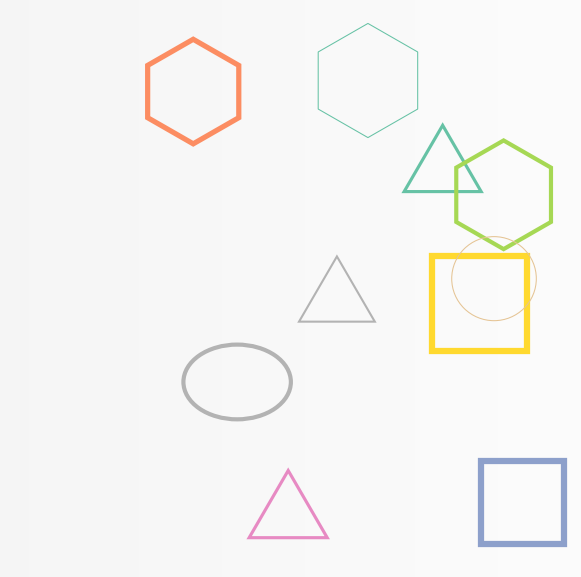[{"shape": "triangle", "thickness": 1.5, "radius": 0.38, "center": [0.762, 0.706]}, {"shape": "hexagon", "thickness": 0.5, "radius": 0.49, "center": [0.633, 0.86]}, {"shape": "hexagon", "thickness": 2.5, "radius": 0.45, "center": [0.332, 0.841]}, {"shape": "square", "thickness": 3, "radius": 0.36, "center": [0.899, 0.129]}, {"shape": "triangle", "thickness": 1.5, "radius": 0.39, "center": [0.496, 0.107]}, {"shape": "hexagon", "thickness": 2, "radius": 0.47, "center": [0.866, 0.662]}, {"shape": "square", "thickness": 3, "radius": 0.41, "center": [0.825, 0.474]}, {"shape": "circle", "thickness": 0.5, "radius": 0.36, "center": [0.85, 0.517]}, {"shape": "triangle", "thickness": 1, "radius": 0.38, "center": [0.58, 0.48]}, {"shape": "oval", "thickness": 2, "radius": 0.46, "center": [0.408, 0.338]}]